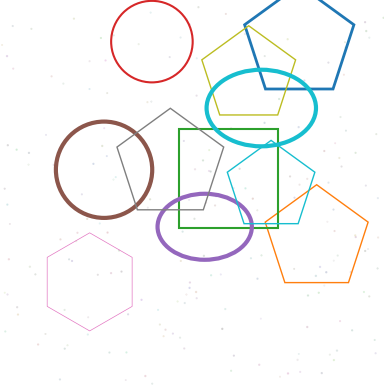[{"shape": "pentagon", "thickness": 2, "radius": 0.75, "center": [0.777, 0.89]}, {"shape": "pentagon", "thickness": 1, "radius": 0.7, "center": [0.823, 0.38]}, {"shape": "square", "thickness": 1.5, "radius": 0.64, "center": [0.595, 0.536]}, {"shape": "circle", "thickness": 1.5, "radius": 0.53, "center": [0.395, 0.892]}, {"shape": "oval", "thickness": 3, "radius": 0.61, "center": [0.532, 0.411]}, {"shape": "circle", "thickness": 3, "radius": 0.63, "center": [0.27, 0.559]}, {"shape": "hexagon", "thickness": 0.5, "radius": 0.64, "center": [0.233, 0.268]}, {"shape": "pentagon", "thickness": 1, "radius": 0.73, "center": [0.442, 0.573]}, {"shape": "pentagon", "thickness": 1, "radius": 0.64, "center": [0.646, 0.805]}, {"shape": "oval", "thickness": 3, "radius": 0.71, "center": [0.679, 0.719]}, {"shape": "pentagon", "thickness": 1, "radius": 0.6, "center": [0.704, 0.516]}]